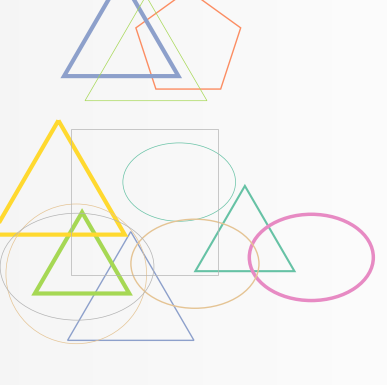[{"shape": "triangle", "thickness": 1.5, "radius": 0.74, "center": [0.632, 0.369]}, {"shape": "oval", "thickness": 0.5, "radius": 0.73, "center": [0.462, 0.527]}, {"shape": "pentagon", "thickness": 1, "radius": 0.71, "center": [0.486, 0.884]}, {"shape": "triangle", "thickness": 1, "radius": 0.94, "center": [0.337, 0.21]}, {"shape": "triangle", "thickness": 3, "radius": 0.85, "center": [0.313, 0.888]}, {"shape": "oval", "thickness": 2.5, "radius": 0.8, "center": [0.803, 0.331]}, {"shape": "triangle", "thickness": 0.5, "radius": 0.91, "center": [0.377, 0.829]}, {"shape": "triangle", "thickness": 3, "radius": 0.7, "center": [0.212, 0.308]}, {"shape": "triangle", "thickness": 3, "radius": 0.99, "center": [0.151, 0.489]}, {"shape": "oval", "thickness": 1, "radius": 0.83, "center": [0.503, 0.315]}, {"shape": "circle", "thickness": 0.5, "radius": 0.91, "center": [0.197, 0.289]}, {"shape": "oval", "thickness": 0.5, "radius": 0.99, "center": [0.199, 0.307]}, {"shape": "square", "thickness": 0.5, "radius": 0.95, "center": [0.374, 0.475]}]